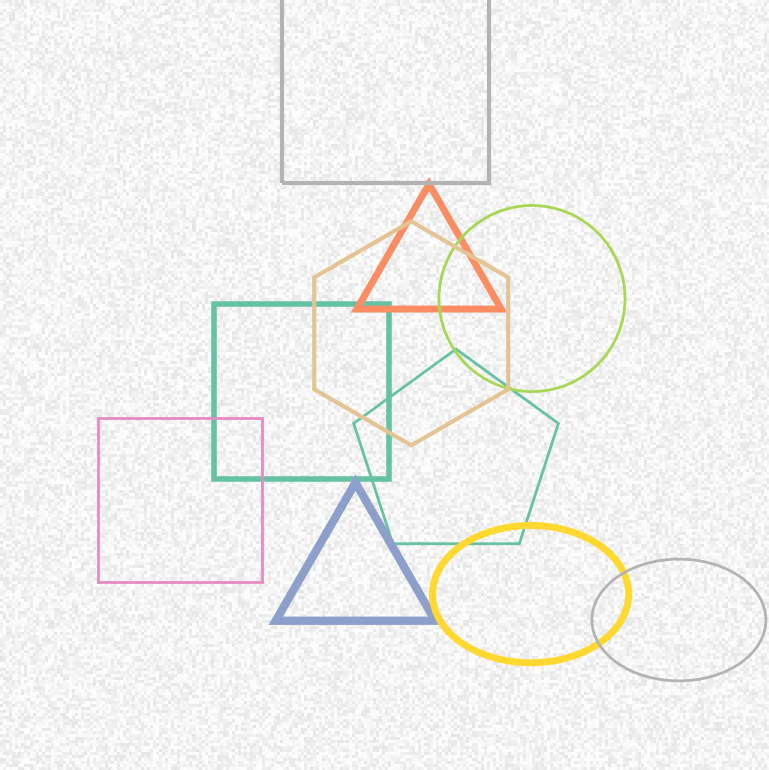[{"shape": "square", "thickness": 2, "radius": 0.57, "center": [0.392, 0.492]}, {"shape": "pentagon", "thickness": 1, "radius": 0.7, "center": [0.592, 0.407]}, {"shape": "triangle", "thickness": 2.5, "radius": 0.54, "center": [0.557, 0.653]}, {"shape": "triangle", "thickness": 3, "radius": 0.6, "center": [0.462, 0.254]}, {"shape": "square", "thickness": 1, "radius": 0.53, "center": [0.234, 0.351]}, {"shape": "circle", "thickness": 1, "radius": 0.6, "center": [0.691, 0.612]}, {"shape": "oval", "thickness": 2.5, "radius": 0.64, "center": [0.689, 0.228]}, {"shape": "hexagon", "thickness": 1.5, "radius": 0.73, "center": [0.534, 0.567]}, {"shape": "oval", "thickness": 1, "radius": 0.56, "center": [0.882, 0.195]}, {"shape": "square", "thickness": 1.5, "radius": 0.67, "center": [0.501, 0.896]}]